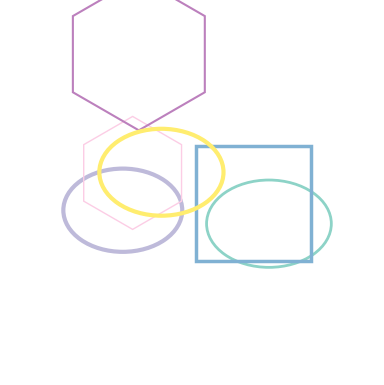[{"shape": "oval", "thickness": 2, "radius": 0.81, "center": [0.699, 0.419]}, {"shape": "oval", "thickness": 3, "radius": 0.77, "center": [0.319, 0.454]}, {"shape": "square", "thickness": 2.5, "radius": 0.75, "center": [0.659, 0.471]}, {"shape": "hexagon", "thickness": 1, "radius": 0.73, "center": [0.344, 0.551]}, {"shape": "hexagon", "thickness": 1.5, "radius": 0.99, "center": [0.361, 0.859]}, {"shape": "oval", "thickness": 3, "radius": 0.81, "center": [0.419, 0.553]}]